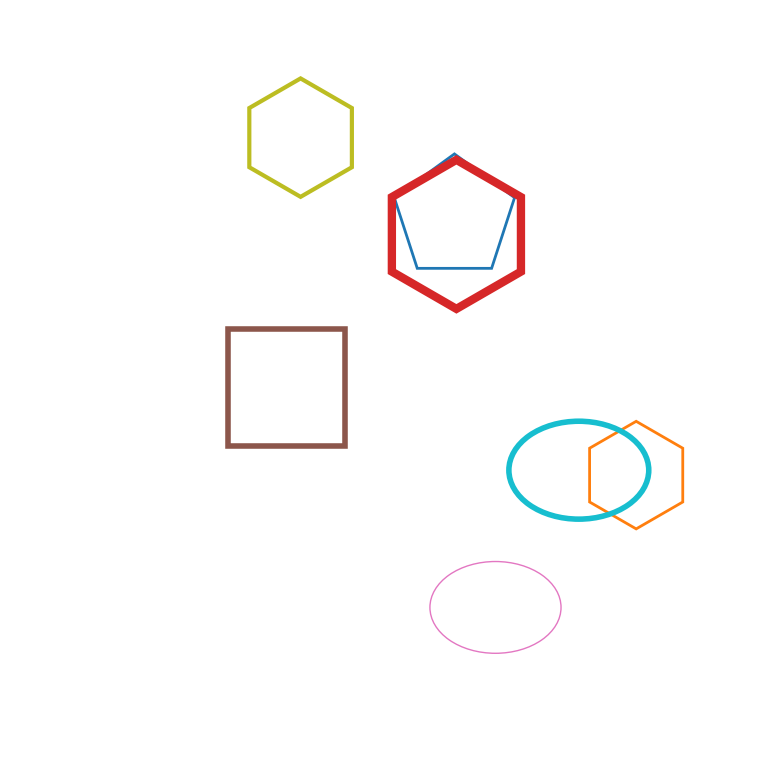[{"shape": "pentagon", "thickness": 1, "radius": 0.41, "center": [0.59, 0.718]}, {"shape": "hexagon", "thickness": 1, "radius": 0.35, "center": [0.826, 0.383]}, {"shape": "hexagon", "thickness": 3, "radius": 0.48, "center": [0.593, 0.696]}, {"shape": "square", "thickness": 2, "radius": 0.38, "center": [0.372, 0.496]}, {"shape": "oval", "thickness": 0.5, "radius": 0.43, "center": [0.643, 0.211]}, {"shape": "hexagon", "thickness": 1.5, "radius": 0.38, "center": [0.39, 0.821]}, {"shape": "oval", "thickness": 2, "radius": 0.45, "center": [0.752, 0.389]}]